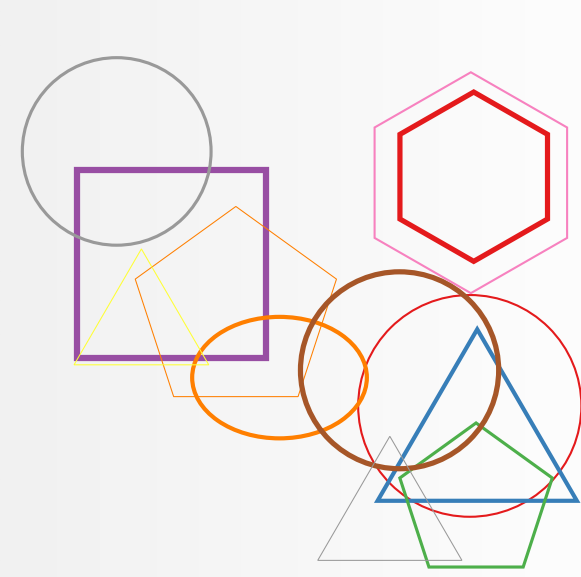[{"shape": "circle", "thickness": 1, "radius": 0.96, "center": [0.808, 0.296]}, {"shape": "hexagon", "thickness": 2.5, "radius": 0.73, "center": [0.815, 0.693]}, {"shape": "triangle", "thickness": 2, "radius": 0.99, "center": [0.821, 0.231]}, {"shape": "pentagon", "thickness": 1.5, "radius": 0.69, "center": [0.819, 0.129]}, {"shape": "square", "thickness": 3, "radius": 0.81, "center": [0.295, 0.542]}, {"shape": "pentagon", "thickness": 0.5, "radius": 0.91, "center": [0.406, 0.46]}, {"shape": "oval", "thickness": 2, "radius": 0.75, "center": [0.481, 0.345]}, {"shape": "triangle", "thickness": 0.5, "radius": 0.67, "center": [0.243, 0.434]}, {"shape": "circle", "thickness": 2.5, "radius": 0.85, "center": [0.687, 0.358]}, {"shape": "hexagon", "thickness": 1, "radius": 0.96, "center": [0.81, 0.683]}, {"shape": "triangle", "thickness": 0.5, "radius": 0.72, "center": [0.671, 0.1]}, {"shape": "circle", "thickness": 1.5, "radius": 0.81, "center": [0.201, 0.737]}]